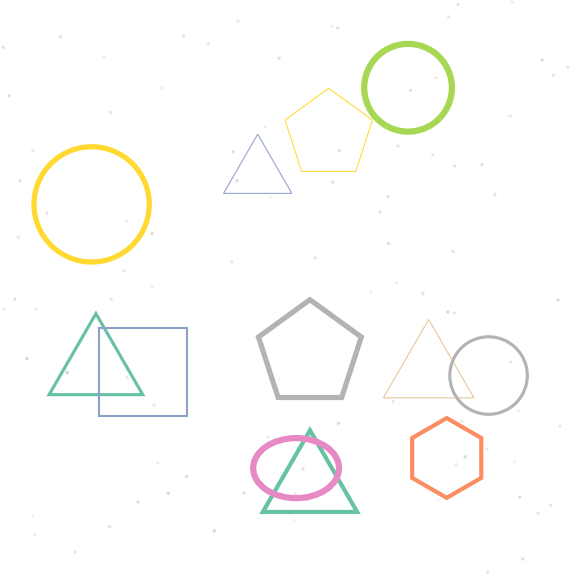[{"shape": "triangle", "thickness": 2, "radius": 0.47, "center": [0.537, 0.16]}, {"shape": "triangle", "thickness": 1.5, "radius": 0.47, "center": [0.166, 0.363]}, {"shape": "hexagon", "thickness": 2, "radius": 0.35, "center": [0.774, 0.206]}, {"shape": "triangle", "thickness": 0.5, "radius": 0.34, "center": [0.446, 0.698]}, {"shape": "square", "thickness": 1, "radius": 0.38, "center": [0.248, 0.355]}, {"shape": "oval", "thickness": 3, "radius": 0.37, "center": [0.513, 0.189]}, {"shape": "circle", "thickness": 3, "radius": 0.38, "center": [0.707, 0.847]}, {"shape": "pentagon", "thickness": 0.5, "radius": 0.4, "center": [0.569, 0.767]}, {"shape": "circle", "thickness": 2.5, "radius": 0.5, "center": [0.159, 0.645]}, {"shape": "triangle", "thickness": 0.5, "radius": 0.45, "center": [0.742, 0.356]}, {"shape": "pentagon", "thickness": 2.5, "radius": 0.47, "center": [0.537, 0.387]}, {"shape": "circle", "thickness": 1.5, "radius": 0.34, "center": [0.846, 0.349]}]